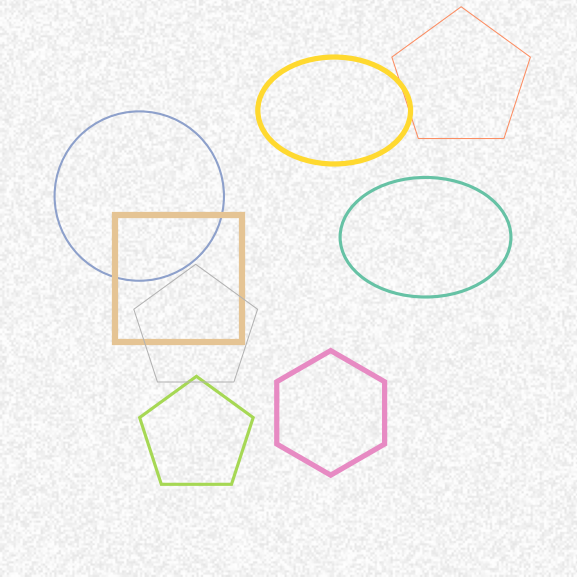[{"shape": "oval", "thickness": 1.5, "radius": 0.74, "center": [0.737, 0.588]}, {"shape": "pentagon", "thickness": 0.5, "radius": 0.63, "center": [0.799, 0.861]}, {"shape": "circle", "thickness": 1, "radius": 0.73, "center": [0.241, 0.66]}, {"shape": "hexagon", "thickness": 2.5, "radius": 0.54, "center": [0.573, 0.284]}, {"shape": "pentagon", "thickness": 1.5, "radius": 0.52, "center": [0.34, 0.244]}, {"shape": "oval", "thickness": 2.5, "radius": 0.66, "center": [0.579, 0.808]}, {"shape": "square", "thickness": 3, "radius": 0.55, "center": [0.31, 0.517]}, {"shape": "pentagon", "thickness": 0.5, "radius": 0.56, "center": [0.339, 0.429]}]